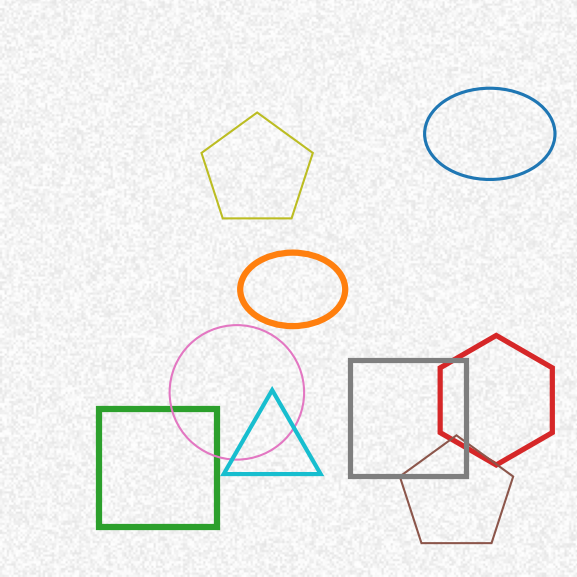[{"shape": "oval", "thickness": 1.5, "radius": 0.56, "center": [0.848, 0.767]}, {"shape": "oval", "thickness": 3, "radius": 0.45, "center": [0.507, 0.498]}, {"shape": "square", "thickness": 3, "radius": 0.51, "center": [0.274, 0.189]}, {"shape": "hexagon", "thickness": 2.5, "radius": 0.56, "center": [0.859, 0.306]}, {"shape": "pentagon", "thickness": 1, "radius": 0.52, "center": [0.79, 0.142]}, {"shape": "circle", "thickness": 1, "radius": 0.58, "center": [0.41, 0.32]}, {"shape": "square", "thickness": 2.5, "radius": 0.51, "center": [0.706, 0.275]}, {"shape": "pentagon", "thickness": 1, "radius": 0.51, "center": [0.445, 0.703]}, {"shape": "triangle", "thickness": 2, "radius": 0.48, "center": [0.471, 0.227]}]